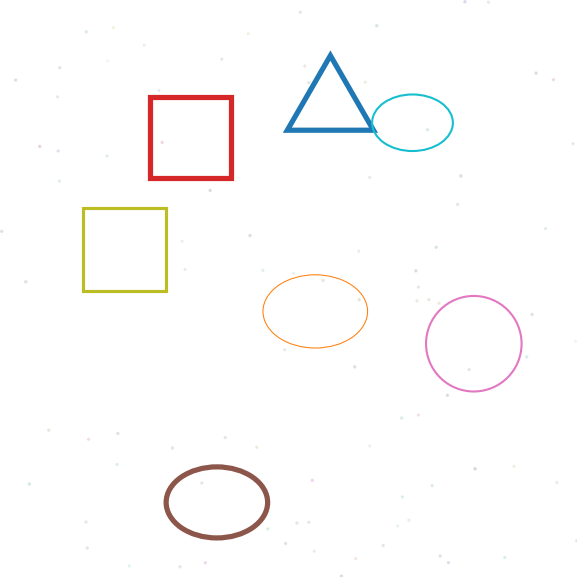[{"shape": "triangle", "thickness": 2.5, "radius": 0.43, "center": [0.572, 0.817]}, {"shape": "oval", "thickness": 0.5, "radius": 0.45, "center": [0.546, 0.46]}, {"shape": "square", "thickness": 2.5, "radius": 0.35, "center": [0.33, 0.761]}, {"shape": "oval", "thickness": 2.5, "radius": 0.44, "center": [0.376, 0.129]}, {"shape": "circle", "thickness": 1, "radius": 0.41, "center": [0.82, 0.404]}, {"shape": "square", "thickness": 1.5, "radius": 0.36, "center": [0.216, 0.568]}, {"shape": "oval", "thickness": 1, "radius": 0.35, "center": [0.714, 0.787]}]